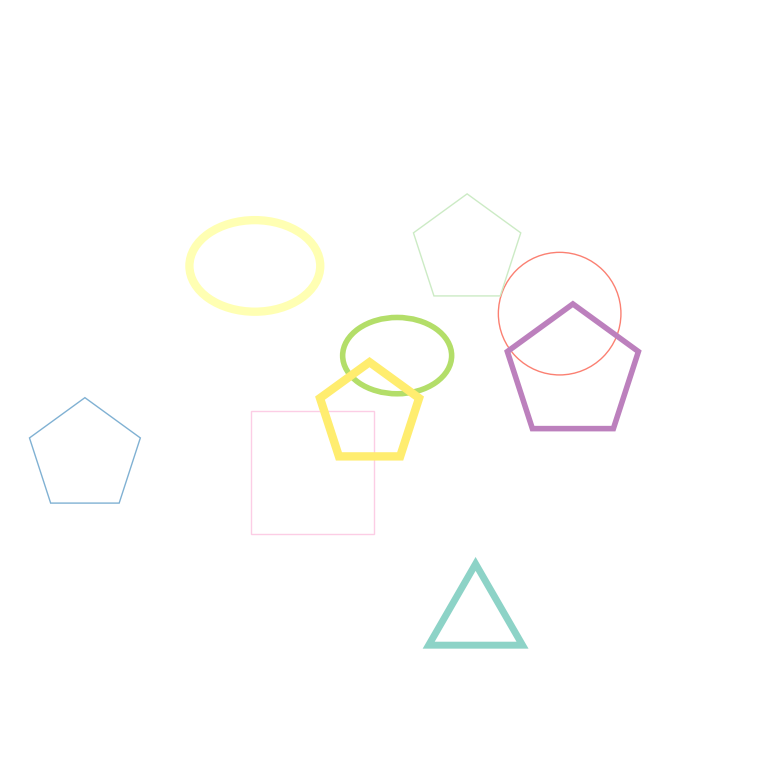[{"shape": "triangle", "thickness": 2.5, "radius": 0.35, "center": [0.618, 0.197]}, {"shape": "oval", "thickness": 3, "radius": 0.42, "center": [0.331, 0.655]}, {"shape": "circle", "thickness": 0.5, "radius": 0.4, "center": [0.727, 0.593]}, {"shape": "pentagon", "thickness": 0.5, "radius": 0.38, "center": [0.11, 0.408]}, {"shape": "oval", "thickness": 2, "radius": 0.35, "center": [0.516, 0.538]}, {"shape": "square", "thickness": 0.5, "radius": 0.4, "center": [0.406, 0.387]}, {"shape": "pentagon", "thickness": 2, "radius": 0.45, "center": [0.744, 0.516]}, {"shape": "pentagon", "thickness": 0.5, "radius": 0.37, "center": [0.607, 0.675]}, {"shape": "pentagon", "thickness": 3, "radius": 0.34, "center": [0.48, 0.462]}]